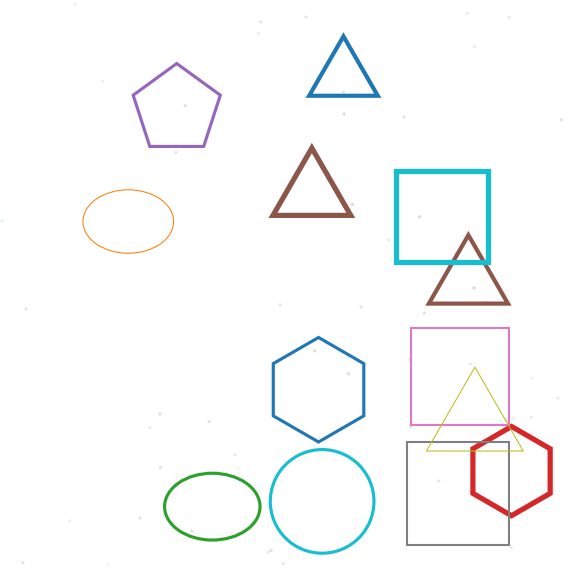[{"shape": "hexagon", "thickness": 1.5, "radius": 0.45, "center": [0.552, 0.324]}, {"shape": "triangle", "thickness": 2, "radius": 0.34, "center": [0.595, 0.868]}, {"shape": "oval", "thickness": 0.5, "radius": 0.39, "center": [0.222, 0.616]}, {"shape": "oval", "thickness": 1.5, "radius": 0.41, "center": [0.368, 0.122]}, {"shape": "hexagon", "thickness": 2.5, "radius": 0.39, "center": [0.886, 0.183]}, {"shape": "pentagon", "thickness": 1.5, "radius": 0.4, "center": [0.306, 0.81]}, {"shape": "triangle", "thickness": 2.5, "radius": 0.39, "center": [0.54, 0.665]}, {"shape": "triangle", "thickness": 2, "radius": 0.4, "center": [0.811, 0.513]}, {"shape": "square", "thickness": 1, "radius": 0.42, "center": [0.796, 0.347]}, {"shape": "square", "thickness": 1, "radius": 0.44, "center": [0.794, 0.145]}, {"shape": "triangle", "thickness": 0.5, "radius": 0.48, "center": [0.822, 0.267]}, {"shape": "square", "thickness": 2.5, "radius": 0.39, "center": [0.765, 0.624]}, {"shape": "circle", "thickness": 1.5, "radius": 0.45, "center": [0.558, 0.131]}]